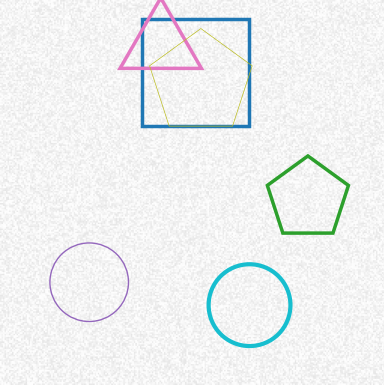[{"shape": "square", "thickness": 2.5, "radius": 0.69, "center": [0.508, 0.811]}, {"shape": "pentagon", "thickness": 2.5, "radius": 0.55, "center": [0.8, 0.484]}, {"shape": "circle", "thickness": 1, "radius": 0.51, "center": [0.232, 0.267]}, {"shape": "triangle", "thickness": 2.5, "radius": 0.61, "center": [0.418, 0.883]}, {"shape": "pentagon", "thickness": 0.5, "radius": 0.7, "center": [0.522, 0.786]}, {"shape": "circle", "thickness": 3, "radius": 0.53, "center": [0.648, 0.207]}]